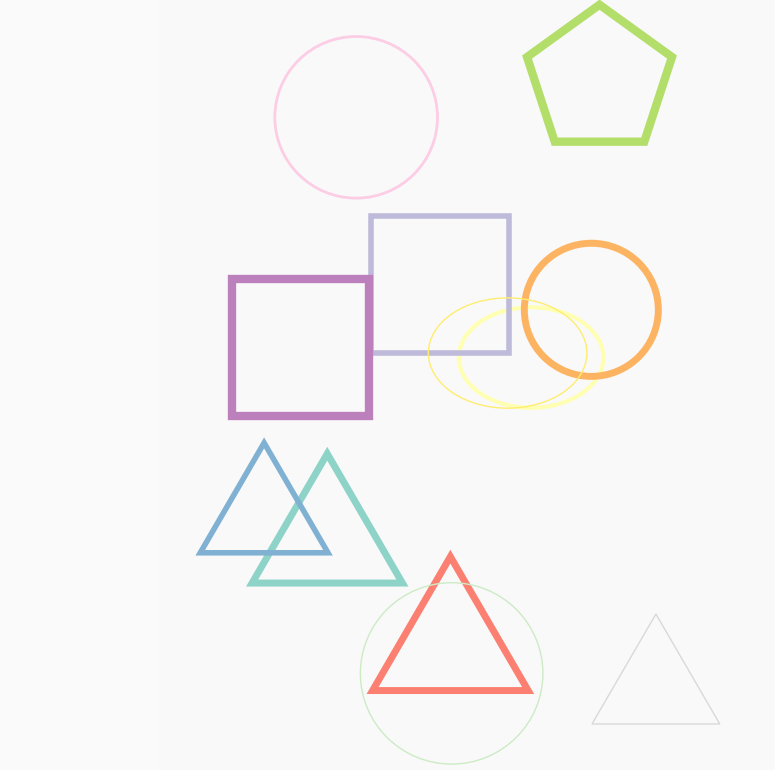[{"shape": "triangle", "thickness": 2.5, "radius": 0.56, "center": [0.422, 0.299]}, {"shape": "oval", "thickness": 1.5, "radius": 0.47, "center": [0.685, 0.536]}, {"shape": "square", "thickness": 2, "radius": 0.44, "center": [0.568, 0.63]}, {"shape": "triangle", "thickness": 2.5, "radius": 0.58, "center": [0.581, 0.161]}, {"shape": "triangle", "thickness": 2, "radius": 0.48, "center": [0.341, 0.33]}, {"shape": "circle", "thickness": 2.5, "radius": 0.43, "center": [0.763, 0.598]}, {"shape": "pentagon", "thickness": 3, "radius": 0.49, "center": [0.774, 0.896]}, {"shape": "circle", "thickness": 1, "radius": 0.52, "center": [0.46, 0.848]}, {"shape": "triangle", "thickness": 0.5, "radius": 0.48, "center": [0.846, 0.107]}, {"shape": "square", "thickness": 3, "radius": 0.44, "center": [0.388, 0.548]}, {"shape": "circle", "thickness": 0.5, "radius": 0.59, "center": [0.583, 0.125]}, {"shape": "oval", "thickness": 0.5, "radius": 0.51, "center": [0.655, 0.542]}]